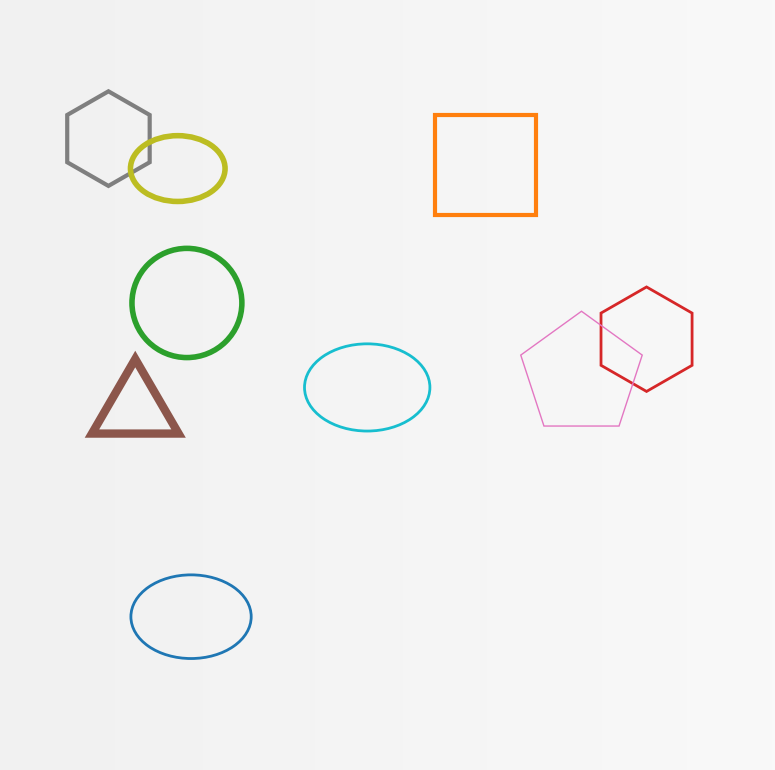[{"shape": "oval", "thickness": 1, "radius": 0.39, "center": [0.247, 0.199]}, {"shape": "square", "thickness": 1.5, "radius": 0.33, "center": [0.626, 0.786]}, {"shape": "circle", "thickness": 2, "radius": 0.35, "center": [0.241, 0.607]}, {"shape": "hexagon", "thickness": 1, "radius": 0.34, "center": [0.834, 0.559]}, {"shape": "triangle", "thickness": 3, "radius": 0.32, "center": [0.175, 0.469]}, {"shape": "pentagon", "thickness": 0.5, "radius": 0.41, "center": [0.75, 0.513]}, {"shape": "hexagon", "thickness": 1.5, "radius": 0.31, "center": [0.14, 0.82]}, {"shape": "oval", "thickness": 2, "radius": 0.31, "center": [0.229, 0.781]}, {"shape": "oval", "thickness": 1, "radius": 0.4, "center": [0.474, 0.497]}]